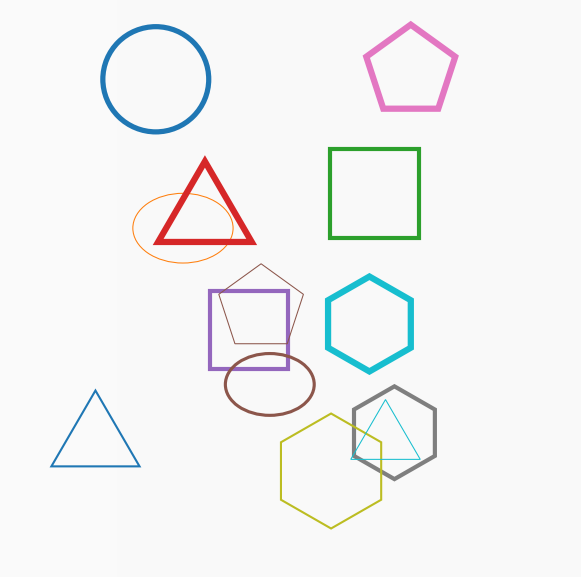[{"shape": "triangle", "thickness": 1, "radius": 0.44, "center": [0.164, 0.235]}, {"shape": "circle", "thickness": 2.5, "radius": 0.46, "center": [0.268, 0.862]}, {"shape": "oval", "thickness": 0.5, "radius": 0.43, "center": [0.315, 0.604]}, {"shape": "square", "thickness": 2, "radius": 0.38, "center": [0.645, 0.664]}, {"shape": "triangle", "thickness": 3, "radius": 0.46, "center": [0.353, 0.627]}, {"shape": "square", "thickness": 2, "radius": 0.34, "center": [0.428, 0.428]}, {"shape": "pentagon", "thickness": 0.5, "radius": 0.38, "center": [0.449, 0.466]}, {"shape": "oval", "thickness": 1.5, "radius": 0.38, "center": [0.464, 0.333]}, {"shape": "pentagon", "thickness": 3, "radius": 0.4, "center": [0.707, 0.876]}, {"shape": "hexagon", "thickness": 2, "radius": 0.4, "center": [0.679, 0.25]}, {"shape": "hexagon", "thickness": 1, "radius": 0.5, "center": [0.57, 0.184]}, {"shape": "triangle", "thickness": 0.5, "radius": 0.35, "center": [0.663, 0.238]}, {"shape": "hexagon", "thickness": 3, "radius": 0.41, "center": [0.636, 0.438]}]